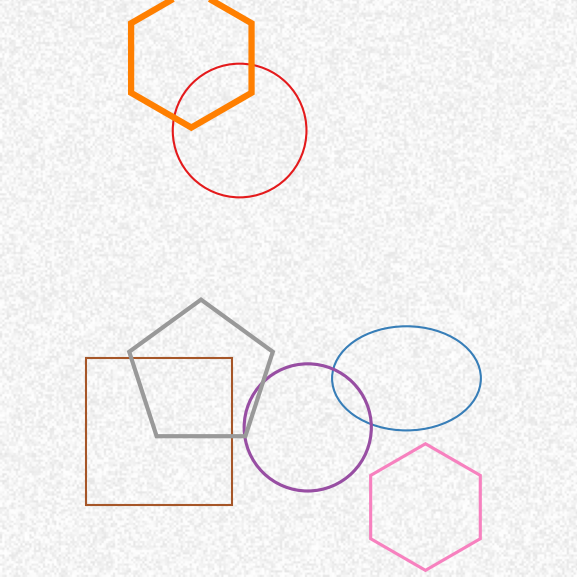[{"shape": "circle", "thickness": 1, "radius": 0.58, "center": [0.415, 0.773]}, {"shape": "oval", "thickness": 1, "radius": 0.64, "center": [0.704, 0.344]}, {"shape": "circle", "thickness": 1.5, "radius": 0.55, "center": [0.533, 0.259]}, {"shape": "hexagon", "thickness": 3, "radius": 0.6, "center": [0.331, 0.899]}, {"shape": "square", "thickness": 1, "radius": 0.63, "center": [0.275, 0.252]}, {"shape": "hexagon", "thickness": 1.5, "radius": 0.55, "center": [0.737, 0.121]}, {"shape": "pentagon", "thickness": 2, "radius": 0.65, "center": [0.348, 0.35]}]